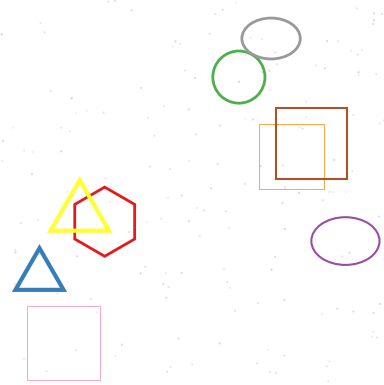[{"shape": "hexagon", "thickness": 2, "radius": 0.45, "center": [0.272, 0.424]}, {"shape": "triangle", "thickness": 3, "radius": 0.36, "center": [0.103, 0.283]}, {"shape": "circle", "thickness": 2, "radius": 0.34, "center": [0.62, 0.8]}, {"shape": "oval", "thickness": 1.5, "radius": 0.44, "center": [0.897, 0.374]}, {"shape": "square", "thickness": 0.5, "radius": 0.42, "center": [0.757, 0.594]}, {"shape": "triangle", "thickness": 3, "radius": 0.44, "center": [0.207, 0.445]}, {"shape": "square", "thickness": 1.5, "radius": 0.46, "center": [0.808, 0.627]}, {"shape": "square", "thickness": 0.5, "radius": 0.48, "center": [0.165, 0.108]}, {"shape": "oval", "thickness": 2, "radius": 0.38, "center": [0.704, 0.9]}]